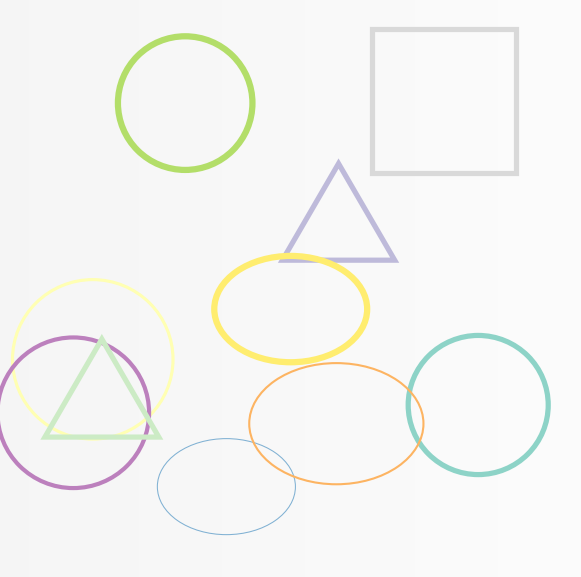[{"shape": "circle", "thickness": 2.5, "radius": 0.6, "center": [0.823, 0.298]}, {"shape": "circle", "thickness": 1.5, "radius": 0.69, "center": [0.16, 0.377]}, {"shape": "triangle", "thickness": 2.5, "radius": 0.56, "center": [0.582, 0.604]}, {"shape": "oval", "thickness": 0.5, "radius": 0.59, "center": [0.389, 0.156]}, {"shape": "oval", "thickness": 1, "radius": 0.75, "center": [0.579, 0.265]}, {"shape": "circle", "thickness": 3, "radius": 0.58, "center": [0.319, 0.821]}, {"shape": "square", "thickness": 2.5, "radius": 0.62, "center": [0.764, 0.824]}, {"shape": "circle", "thickness": 2, "radius": 0.65, "center": [0.126, 0.284]}, {"shape": "triangle", "thickness": 2.5, "radius": 0.57, "center": [0.175, 0.299]}, {"shape": "oval", "thickness": 3, "radius": 0.66, "center": [0.5, 0.464]}]